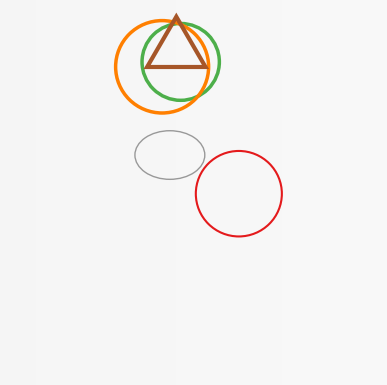[{"shape": "circle", "thickness": 1.5, "radius": 0.56, "center": [0.616, 0.497]}, {"shape": "circle", "thickness": 2.5, "radius": 0.5, "center": [0.466, 0.839]}, {"shape": "circle", "thickness": 2.5, "radius": 0.6, "center": [0.418, 0.826]}, {"shape": "triangle", "thickness": 3, "radius": 0.44, "center": [0.455, 0.87]}, {"shape": "oval", "thickness": 1, "radius": 0.45, "center": [0.438, 0.597]}]